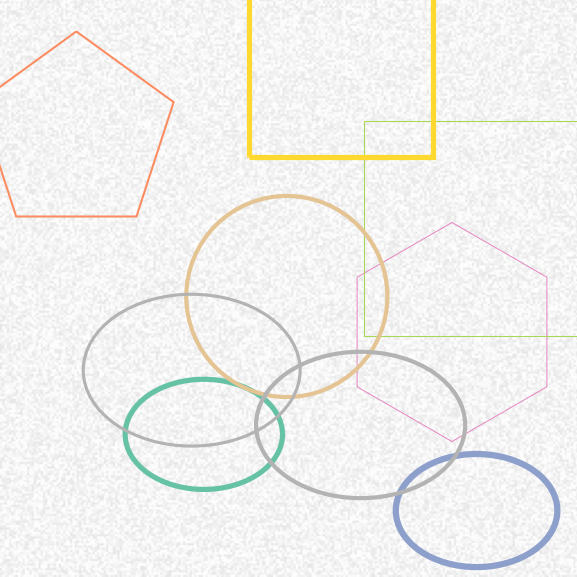[{"shape": "oval", "thickness": 2.5, "radius": 0.68, "center": [0.353, 0.247]}, {"shape": "pentagon", "thickness": 1, "radius": 0.89, "center": [0.132, 0.768]}, {"shape": "oval", "thickness": 3, "radius": 0.7, "center": [0.825, 0.115]}, {"shape": "hexagon", "thickness": 0.5, "radius": 0.95, "center": [0.783, 0.424]}, {"shape": "square", "thickness": 0.5, "radius": 0.93, "center": [0.816, 0.603]}, {"shape": "square", "thickness": 2.5, "radius": 0.8, "center": [0.591, 0.886]}, {"shape": "circle", "thickness": 2, "radius": 0.87, "center": [0.497, 0.486]}, {"shape": "oval", "thickness": 2, "radius": 0.91, "center": [0.624, 0.263]}, {"shape": "oval", "thickness": 1.5, "radius": 0.94, "center": [0.332, 0.358]}]